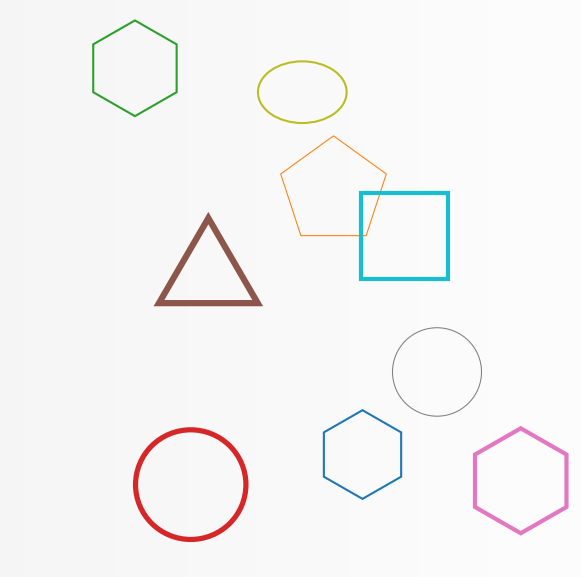[{"shape": "hexagon", "thickness": 1, "radius": 0.38, "center": [0.624, 0.212]}, {"shape": "pentagon", "thickness": 0.5, "radius": 0.48, "center": [0.574, 0.668]}, {"shape": "hexagon", "thickness": 1, "radius": 0.41, "center": [0.232, 0.881]}, {"shape": "circle", "thickness": 2.5, "radius": 0.47, "center": [0.328, 0.16]}, {"shape": "triangle", "thickness": 3, "radius": 0.49, "center": [0.358, 0.523]}, {"shape": "hexagon", "thickness": 2, "radius": 0.45, "center": [0.896, 0.167]}, {"shape": "circle", "thickness": 0.5, "radius": 0.38, "center": [0.752, 0.355]}, {"shape": "oval", "thickness": 1, "radius": 0.38, "center": [0.52, 0.84]}, {"shape": "square", "thickness": 2, "radius": 0.37, "center": [0.696, 0.59]}]